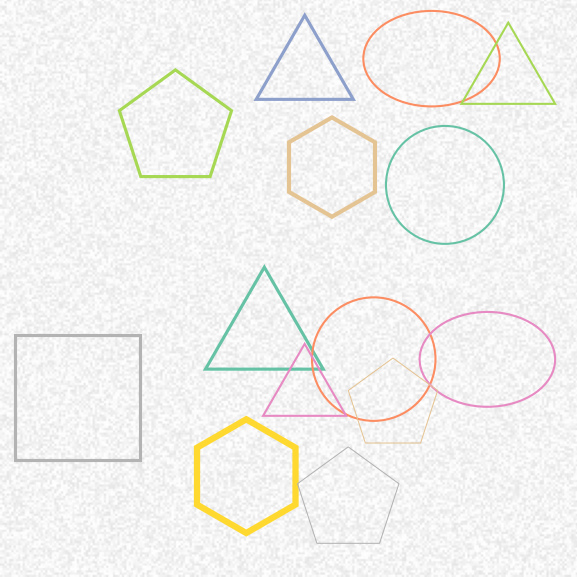[{"shape": "circle", "thickness": 1, "radius": 0.51, "center": [0.771, 0.679]}, {"shape": "triangle", "thickness": 1.5, "radius": 0.59, "center": [0.458, 0.419]}, {"shape": "circle", "thickness": 1, "radius": 0.53, "center": [0.647, 0.377]}, {"shape": "oval", "thickness": 1, "radius": 0.59, "center": [0.747, 0.898]}, {"shape": "triangle", "thickness": 1.5, "radius": 0.49, "center": [0.528, 0.876]}, {"shape": "triangle", "thickness": 1, "radius": 0.42, "center": [0.527, 0.321]}, {"shape": "oval", "thickness": 1, "radius": 0.59, "center": [0.844, 0.377]}, {"shape": "triangle", "thickness": 1, "radius": 0.47, "center": [0.88, 0.866]}, {"shape": "pentagon", "thickness": 1.5, "radius": 0.51, "center": [0.304, 0.776]}, {"shape": "hexagon", "thickness": 3, "radius": 0.49, "center": [0.426, 0.175]}, {"shape": "pentagon", "thickness": 0.5, "radius": 0.41, "center": [0.68, 0.298]}, {"shape": "hexagon", "thickness": 2, "radius": 0.43, "center": [0.575, 0.71]}, {"shape": "pentagon", "thickness": 0.5, "radius": 0.46, "center": [0.603, 0.133]}, {"shape": "square", "thickness": 1.5, "radius": 0.54, "center": [0.134, 0.311]}]